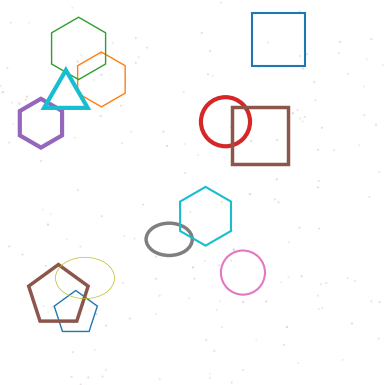[{"shape": "pentagon", "thickness": 1, "radius": 0.29, "center": [0.197, 0.187]}, {"shape": "square", "thickness": 1.5, "radius": 0.34, "center": [0.723, 0.897]}, {"shape": "hexagon", "thickness": 1, "radius": 0.36, "center": [0.263, 0.794]}, {"shape": "hexagon", "thickness": 1, "radius": 0.4, "center": [0.204, 0.874]}, {"shape": "circle", "thickness": 3, "radius": 0.32, "center": [0.586, 0.684]}, {"shape": "hexagon", "thickness": 3, "radius": 0.32, "center": [0.106, 0.68]}, {"shape": "pentagon", "thickness": 2.5, "radius": 0.41, "center": [0.152, 0.232]}, {"shape": "square", "thickness": 2.5, "radius": 0.37, "center": [0.675, 0.648]}, {"shape": "circle", "thickness": 1.5, "radius": 0.29, "center": [0.631, 0.292]}, {"shape": "oval", "thickness": 2.5, "radius": 0.3, "center": [0.439, 0.378]}, {"shape": "oval", "thickness": 0.5, "radius": 0.38, "center": [0.221, 0.278]}, {"shape": "hexagon", "thickness": 1.5, "radius": 0.38, "center": [0.534, 0.438]}, {"shape": "triangle", "thickness": 3, "radius": 0.33, "center": [0.171, 0.753]}]